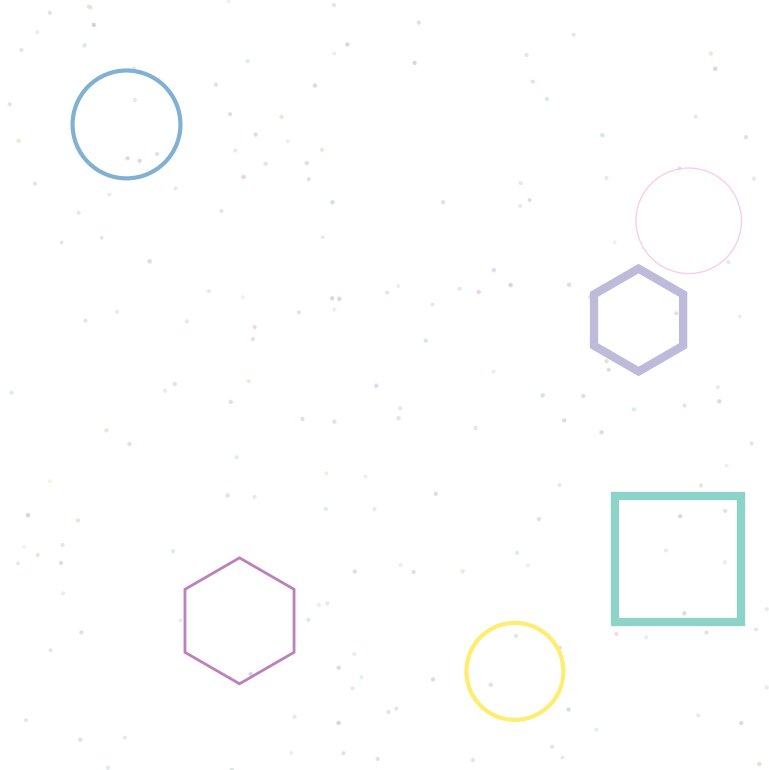[{"shape": "square", "thickness": 3, "radius": 0.41, "center": [0.881, 0.274]}, {"shape": "hexagon", "thickness": 3, "radius": 0.33, "center": [0.829, 0.584]}, {"shape": "circle", "thickness": 1.5, "radius": 0.35, "center": [0.164, 0.838]}, {"shape": "circle", "thickness": 0.5, "radius": 0.34, "center": [0.894, 0.713]}, {"shape": "hexagon", "thickness": 1, "radius": 0.41, "center": [0.311, 0.194]}, {"shape": "circle", "thickness": 1.5, "radius": 0.31, "center": [0.669, 0.128]}]